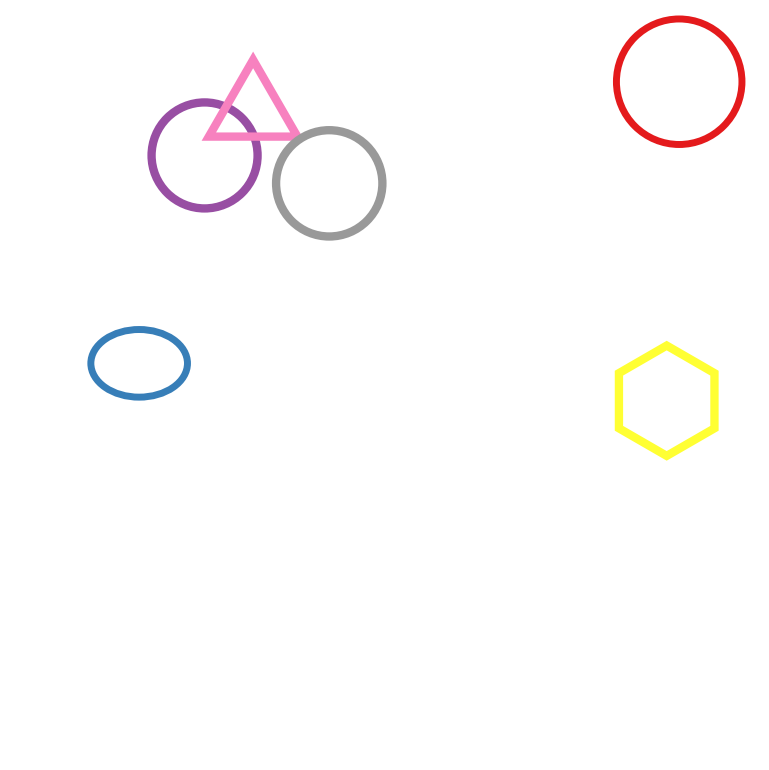[{"shape": "circle", "thickness": 2.5, "radius": 0.41, "center": [0.882, 0.894]}, {"shape": "oval", "thickness": 2.5, "radius": 0.31, "center": [0.181, 0.528]}, {"shape": "circle", "thickness": 3, "radius": 0.34, "center": [0.266, 0.798]}, {"shape": "hexagon", "thickness": 3, "radius": 0.36, "center": [0.866, 0.48]}, {"shape": "triangle", "thickness": 3, "radius": 0.33, "center": [0.329, 0.856]}, {"shape": "circle", "thickness": 3, "radius": 0.35, "center": [0.428, 0.762]}]